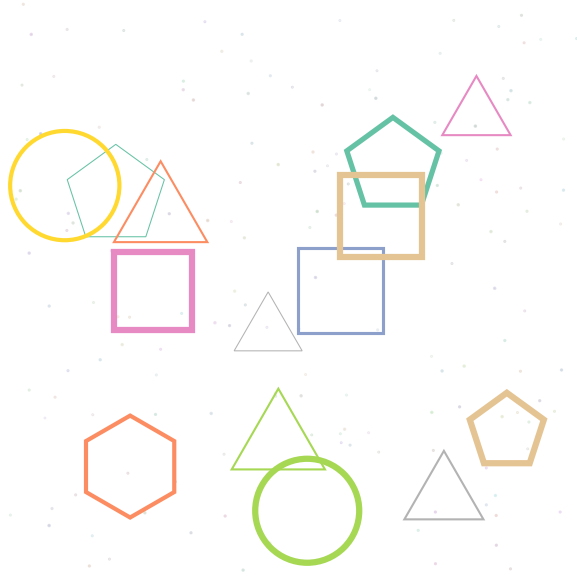[{"shape": "pentagon", "thickness": 0.5, "radius": 0.44, "center": [0.201, 0.661]}, {"shape": "pentagon", "thickness": 2.5, "radius": 0.42, "center": [0.68, 0.712]}, {"shape": "hexagon", "thickness": 2, "radius": 0.44, "center": [0.225, 0.191]}, {"shape": "triangle", "thickness": 1, "radius": 0.47, "center": [0.278, 0.627]}, {"shape": "square", "thickness": 1.5, "radius": 0.37, "center": [0.589, 0.496]}, {"shape": "square", "thickness": 3, "radius": 0.34, "center": [0.264, 0.495]}, {"shape": "triangle", "thickness": 1, "radius": 0.34, "center": [0.825, 0.799]}, {"shape": "triangle", "thickness": 1, "radius": 0.47, "center": [0.482, 0.233]}, {"shape": "circle", "thickness": 3, "radius": 0.45, "center": [0.532, 0.115]}, {"shape": "circle", "thickness": 2, "radius": 0.47, "center": [0.112, 0.678]}, {"shape": "pentagon", "thickness": 3, "radius": 0.34, "center": [0.878, 0.252]}, {"shape": "square", "thickness": 3, "radius": 0.36, "center": [0.66, 0.626]}, {"shape": "triangle", "thickness": 1, "radius": 0.4, "center": [0.769, 0.139]}, {"shape": "triangle", "thickness": 0.5, "radius": 0.34, "center": [0.464, 0.426]}]